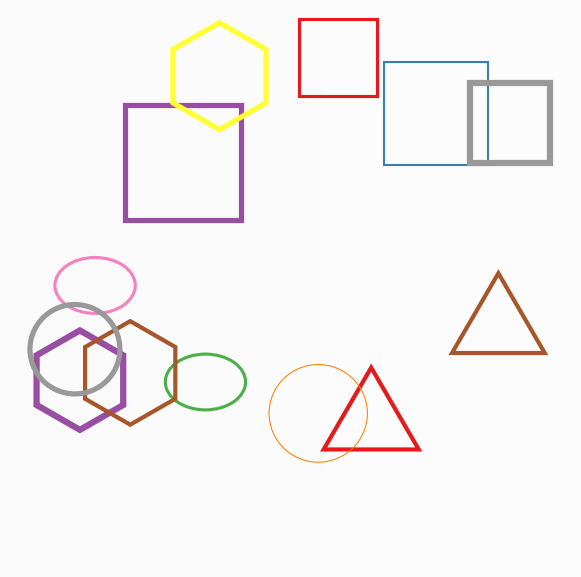[{"shape": "triangle", "thickness": 2, "radius": 0.47, "center": [0.639, 0.268]}, {"shape": "square", "thickness": 1.5, "radius": 0.33, "center": [0.582, 0.899]}, {"shape": "square", "thickness": 1, "radius": 0.45, "center": [0.75, 0.803]}, {"shape": "oval", "thickness": 1.5, "radius": 0.35, "center": [0.353, 0.338]}, {"shape": "hexagon", "thickness": 3, "radius": 0.43, "center": [0.137, 0.341]}, {"shape": "square", "thickness": 2.5, "radius": 0.5, "center": [0.314, 0.718]}, {"shape": "circle", "thickness": 0.5, "radius": 0.42, "center": [0.548, 0.283]}, {"shape": "hexagon", "thickness": 2.5, "radius": 0.46, "center": [0.378, 0.867]}, {"shape": "triangle", "thickness": 2, "radius": 0.46, "center": [0.857, 0.434]}, {"shape": "hexagon", "thickness": 2, "radius": 0.45, "center": [0.224, 0.353]}, {"shape": "oval", "thickness": 1.5, "radius": 0.35, "center": [0.164, 0.505]}, {"shape": "square", "thickness": 3, "radius": 0.34, "center": [0.878, 0.786]}, {"shape": "circle", "thickness": 2.5, "radius": 0.39, "center": [0.129, 0.394]}]